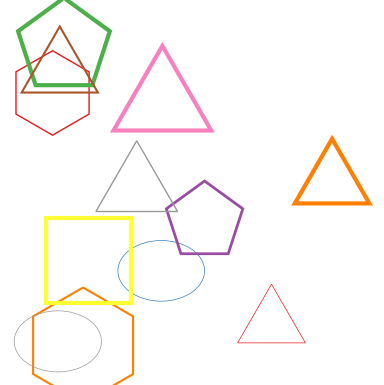[{"shape": "hexagon", "thickness": 1, "radius": 0.55, "center": [0.136, 0.759]}, {"shape": "triangle", "thickness": 0.5, "radius": 0.51, "center": [0.705, 0.16]}, {"shape": "oval", "thickness": 0.5, "radius": 0.56, "center": [0.419, 0.297]}, {"shape": "pentagon", "thickness": 3, "radius": 0.63, "center": [0.166, 0.88]}, {"shape": "pentagon", "thickness": 2, "radius": 0.52, "center": [0.531, 0.425]}, {"shape": "hexagon", "thickness": 1.5, "radius": 0.75, "center": [0.216, 0.103]}, {"shape": "triangle", "thickness": 3, "radius": 0.56, "center": [0.863, 0.528]}, {"shape": "square", "thickness": 3, "radius": 0.55, "center": [0.231, 0.324]}, {"shape": "triangle", "thickness": 1.5, "radius": 0.57, "center": [0.155, 0.817]}, {"shape": "triangle", "thickness": 3, "radius": 0.73, "center": [0.422, 0.734]}, {"shape": "oval", "thickness": 0.5, "radius": 0.57, "center": [0.15, 0.113]}, {"shape": "triangle", "thickness": 1, "radius": 0.61, "center": [0.355, 0.512]}]